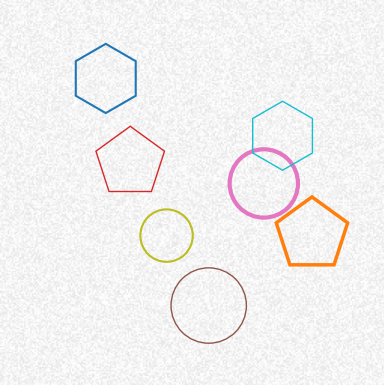[{"shape": "hexagon", "thickness": 1.5, "radius": 0.45, "center": [0.275, 0.796]}, {"shape": "pentagon", "thickness": 2.5, "radius": 0.49, "center": [0.81, 0.391]}, {"shape": "pentagon", "thickness": 1, "radius": 0.47, "center": [0.338, 0.578]}, {"shape": "circle", "thickness": 1, "radius": 0.49, "center": [0.542, 0.206]}, {"shape": "circle", "thickness": 3, "radius": 0.44, "center": [0.685, 0.524]}, {"shape": "circle", "thickness": 1.5, "radius": 0.34, "center": [0.433, 0.388]}, {"shape": "hexagon", "thickness": 1, "radius": 0.45, "center": [0.734, 0.647]}]